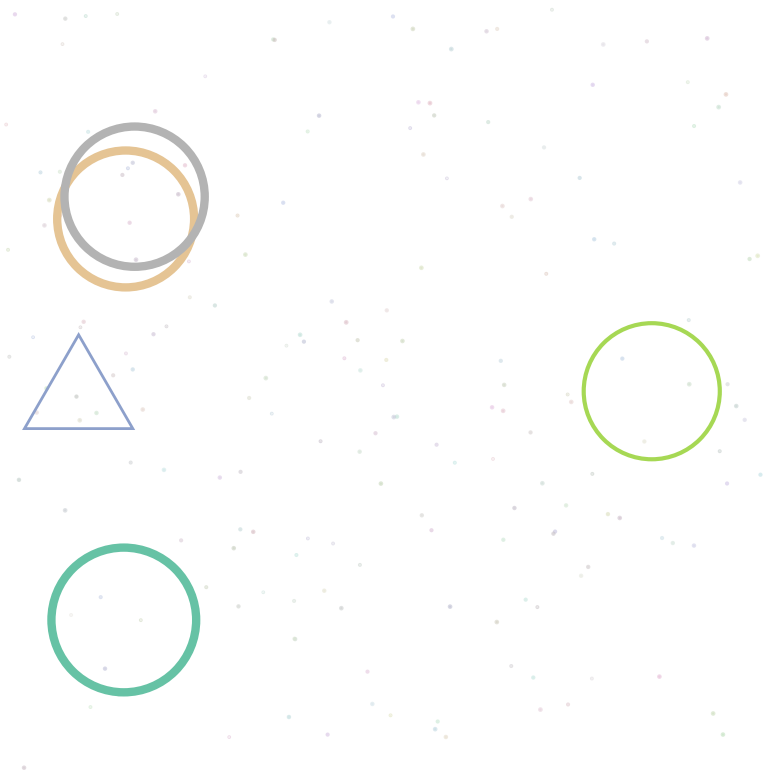[{"shape": "circle", "thickness": 3, "radius": 0.47, "center": [0.161, 0.195]}, {"shape": "triangle", "thickness": 1, "radius": 0.41, "center": [0.102, 0.484]}, {"shape": "circle", "thickness": 1.5, "radius": 0.44, "center": [0.846, 0.492]}, {"shape": "circle", "thickness": 3, "radius": 0.44, "center": [0.163, 0.716]}, {"shape": "circle", "thickness": 3, "radius": 0.46, "center": [0.175, 0.745]}]